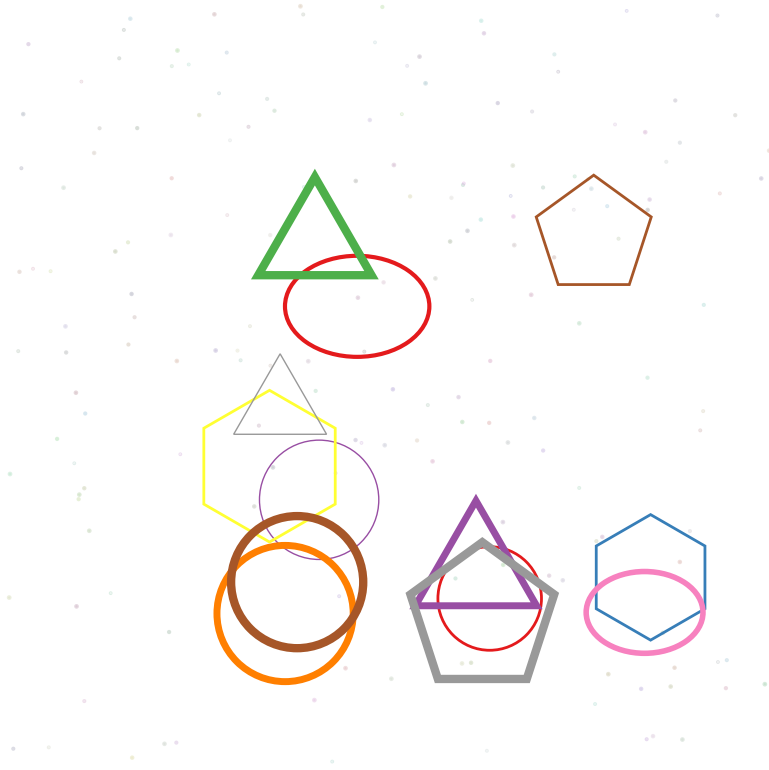[{"shape": "circle", "thickness": 1, "radius": 0.34, "center": [0.636, 0.223]}, {"shape": "oval", "thickness": 1.5, "radius": 0.47, "center": [0.464, 0.602]}, {"shape": "hexagon", "thickness": 1, "radius": 0.41, "center": [0.845, 0.25]}, {"shape": "triangle", "thickness": 3, "radius": 0.42, "center": [0.409, 0.685]}, {"shape": "circle", "thickness": 0.5, "radius": 0.39, "center": [0.414, 0.351]}, {"shape": "triangle", "thickness": 2.5, "radius": 0.45, "center": [0.618, 0.259]}, {"shape": "circle", "thickness": 2.5, "radius": 0.44, "center": [0.37, 0.203]}, {"shape": "hexagon", "thickness": 1, "radius": 0.49, "center": [0.35, 0.395]}, {"shape": "pentagon", "thickness": 1, "radius": 0.39, "center": [0.771, 0.694]}, {"shape": "circle", "thickness": 3, "radius": 0.43, "center": [0.386, 0.244]}, {"shape": "oval", "thickness": 2, "radius": 0.38, "center": [0.837, 0.205]}, {"shape": "pentagon", "thickness": 3, "radius": 0.49, "center": [0.626, 0.198]}, {"shape": "triangle", "thickness": 0.5, "radius": 0.35, "center": [0.364, 0.471]}]